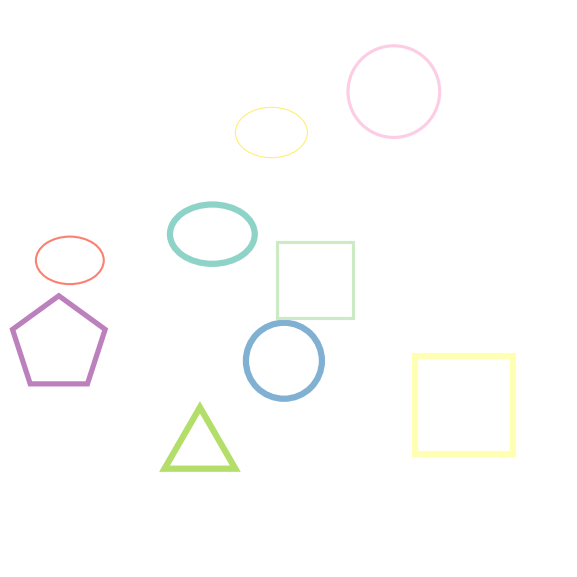[{"shape": "oval", "thickness": 3, "radius": 0.37, "center": [0.368, 0.594]}, {"shape": "square", "thickness": 3, "radius": 0.43, "center": [0.804, 0.298]}, {"shape": "oval", "thickness": 1, "radius": 0.29, "center": [0.121, 0.548]}, {"shape": "circle", "thickness": 3, "radius": 0.33, "center": [0.492, 0.374]}, {"shape": "triangle", "thickness": 3, "radius": 0.35, "center": [0.346, 0.223]}, {"shape": "circle", "thickness": 1.5, "radius": 0.4, "center": [0.682, 0.84]}, {"shape": "pentagon", "thickness": 2.5, "radius": 0.42, "center": [0.102, 0.403]}, {"shape": "square", "thickness": 1.5, "radius": 0.33, "center": [0.545, 0.515]}, {"shape": "oval", "thickness": 0.5, "radius": 0.31, "center": [0.47, 0.77]}]